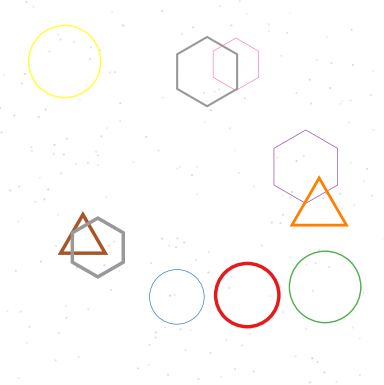[{"shape": "circle", "thickness": 2.5, "radius": 0.41, "center": [0.642, 0.234]}, {"shape": "circle", "thickness": 0.5, "radius": 0.35, "center": [0.459, 0.229]}, {"shape": "circle", "thickness": 1, "radius": 0.46, "center": [0.844, 0.255]}, {"shape": "hexagon", "thickness": 0.5, "radius": 0.48, "center": [0.794, 0.567]}, {"shape": "triangle", "thickness": 2, "radius": 0.41, "center": [0.829, 0.456]}, {"shape": "circle", "thickness": 1, "radius": 0.47, "center": [0.168, 0.84]}, {"shape": "triangle", "thickness": 2.5, "radius": 0.33, "center": [0.215, 0.376]}, {"shape": "hexagon", "thickness": 0.5, "radius": 0.34, "center": [0.613, 0.833]}, {"shape": "hexagon", "thickness": 2.5, "radius": 0.38, "center": [0.254, 0.357]}, {"shape": "hexagon", "thickness": 1.5, "radius": 0.45, "center": [0.538, 0.814]}]